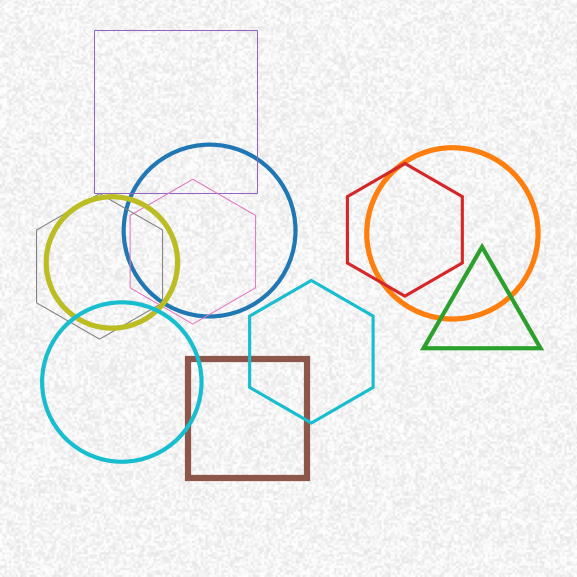[{"shape": "circle", "thickness": 2, "radius": 0.74, "center": [0.363, 0.6]}, {"shape": "circle", "thickness": 2.5, "radius": 0.74, "center": [0.783, 0.595]}, {"shape": "triangle", "thickness": 2, "radius": 0.58, "center": [0.835, 0.455]}, {"shape": "hexagon", "thickness": 1.5, "radius": 0.57, "center": [0.701, 0.601]}, {"shape": "square", "thickness": 0.5, "radius": 0.71, "center": [0.305, 0.807]}, {"shape": "square", "thickness": 3, "radius": 0.52, "center": [0.429, 0.274]}, {"shape": "hexagon", "thickness": 0.5, "radius": 0.63, "center": [0.334, 0.563]}, {"shape": "hexagon", "thickness": 0.5, "radius": 0.63, "center": [0.172, 0.538]}, {"shape": "circle", "thickness": 2.5, "radius": 0.57, "center": [0.194, 0.545]}, {"shape": "hexagon", "thickness": 1.5, "radius": 0.62, "center": [0.539, 0.39]}, {"shape": "circle", "thickness": 2, "radius": 0.69, "center": [0.211, 0.338]}]